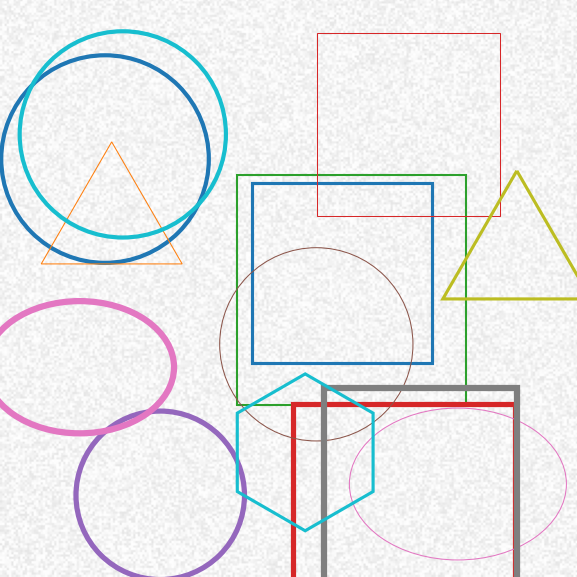[{"shape": "circle", "thickness": 2, "radius": 0.9, "center": [0.182, 0.724]}, {"shape": "square", "thickness": 1.5, "radius": 0.78, "center": [0.592, 0.527]}, {"shape": "triangle", "thickness": 0.5, "radius": 0.7, "center": [0.193, 0.613]}, {"shape": "square", "thickness": 1, "radius": 0.99, "center": [0.609, 0.497]}, {"shape": "square", "thickness": 0.5, "radius": 0.79, "center": [0.708, 0.783]}, {"shape": "square", "thickness": 2.5, "radius": 0.96, "center": [0.7, 0.107]}, {"shape": "circle", "thickness": 2.5, "radius": 0.73, "center": [0.277, 0.141]}, {"shape": "circle", "thickness": 0.5, "radius": 0.84, "center": [0.548, 0.403]}, {"shape": "oval", "thickness": 3, "radius": 0.82, "center": [0.138, 0.363]}, {"shape": "oval", "thickness": 0.5, "radius": 0.94, "center": [0.793, 0.161]}, {"shape": "square", "thickness": 3, "radius": 0.84, "center": [0.728, 0.16]}, {"shape": "triangle", "thickness": 1.5, "radius": 0.74, "center": [0.895, 0.555]}, {"shape": "hexagon", "thickness": 1.5, "radius": 0.68, "center": [0.528, 0.216]}, {"shape": "circle", "thickness": 2, "radius": 0.89, "center": [0.213, 0.766]}]